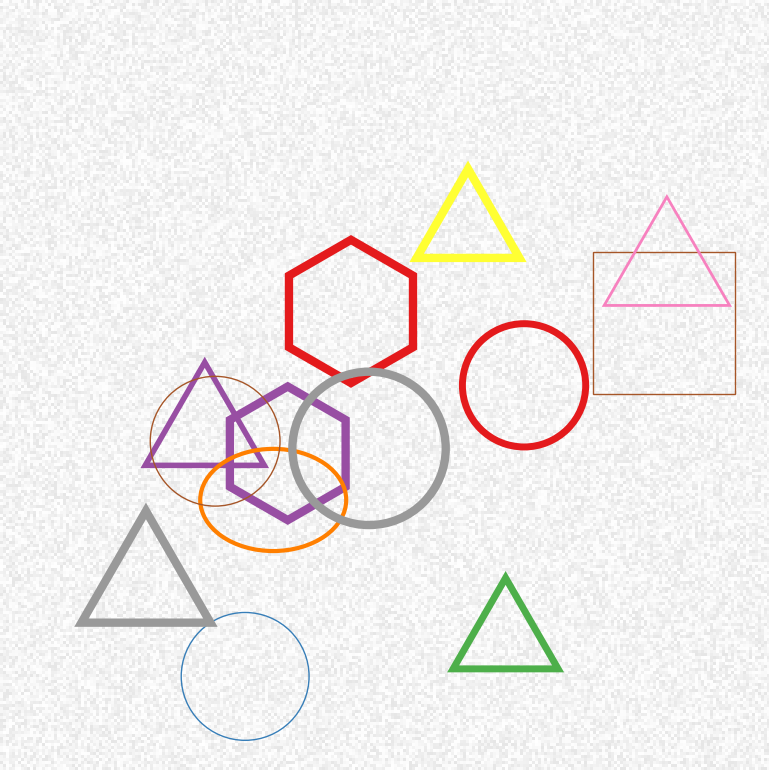[{"shape": "circle", "thickness": 2.5, "radius": 0.4, "center": [0.681, 0.5]}, {"shape": "hexagon", "thickness": 3, "radius": 0.46, "center": [0.456, 0.596]}, {"shape": "circle", "thickness": 0.5, "radius": 0.42, "center": [0.318, 0.122]}, {"shape": "triangle", "thickness": 2.5, "radius": 0.39, "center": [0.657, 0.171]}, {"shape": "triangle", "thickness": 2, "radius": 0.45, "center": [0.266, 0.44]}, {"shape": "hexagon", "thickness": 3, "radius": 0.43, "center": [0.374, 0.411]}, {"shape": "oval", "thickness": 1.5, "radius": 0.47, "center": [0.355, 0.351]}, {"shape": "triangle", "thickness": 3, "radius": 0.39, "center": [0.608, 0.704]}, {"shape": "square", "thickness": 0.5, "radius": 0.46, "center": [0.862, 0.58]}, {"shape": "circle", "thickness": 0.5, "radius": 0.42, "center": [0.279, 0.427]}, {"shape": "triangle", "thickness": 1, "radius": 0.47, "center": [0.866, 0.65]}, {"shape": "triangle", "thickness": 3, "radius": 0.48, "center": [0.19, 0.24]}, {"shape": "circle", "thickness": 3, "radius": 0.5, "center": [0.479, 0.418]}]